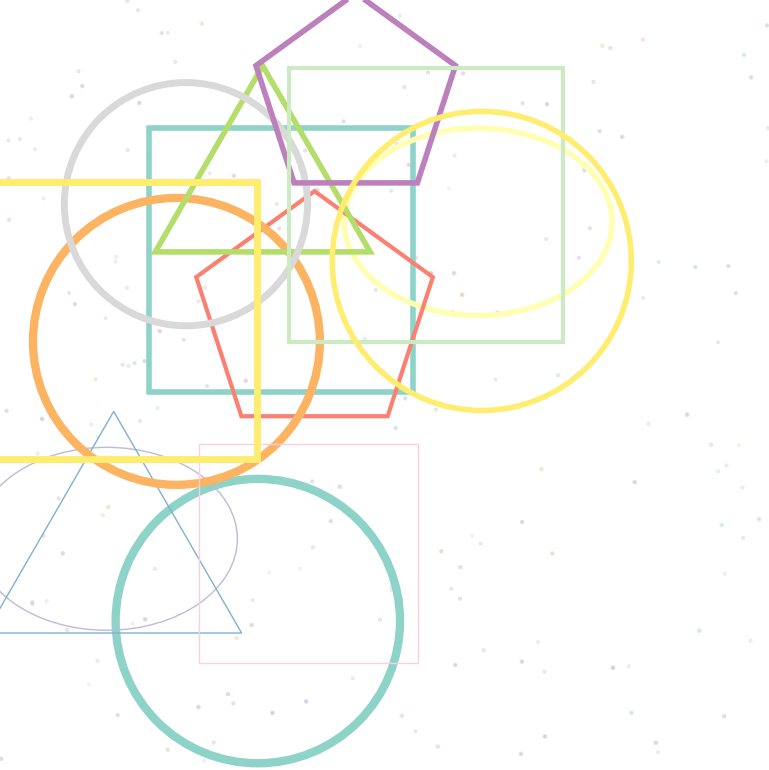[{"shape": "circle", "thickness": 3, "radius": 0.92, "center": [0.335, 0.193]}, {"shape": "square", "thickness": 2, "radius": 0.86, "center": [0.365, 0.663]}, {"shape": "oval", "thickness": 2, "radius": 0.87, "center": [0.621, 0.712]}, {"shape": "oval", "thickness": 0.5, "radius": 0.85, "center": [0.139, 0.3]}, {"shape": "pentagon", "thickness": 1.5, "radius": 0.81, "center": [0.408, 0.59]}, {"shape": "triangle", "thickness": 0.5, "radius": 0.96, "center": [0.148, 0.274]}, {"shape": "circle", "thickness": 3, "radius": 0.93, "center": [0.229, 0.557]}, {"shape": "triangle", "thickness": 2, "radius": 0.81, "center": [0.341, 0.753]}, {"shape": "square", "thickness": 0.5, "radius": 0.71, "center": [0.4, 0.281]}, {"shape": "circle", "thickness": 2.5, "radius": 0.79, "center": [0.241, 0.735]}, {"shape": "pentagon", "thickness": 2, "radius": 0.68, "center": [0.462, 0.873]}, {"shape": "square", "thickness": 1.5, "radius": 0.89, "center": [0.553, 0.734]}, {"shape": "square", "thickness": 2.5, "radius": 0.9, "center": [0.154, 0.584]}, {"shape": "circle", "thickness": 2, "radius": 0.97, "center": [0.626, 0.661]}]